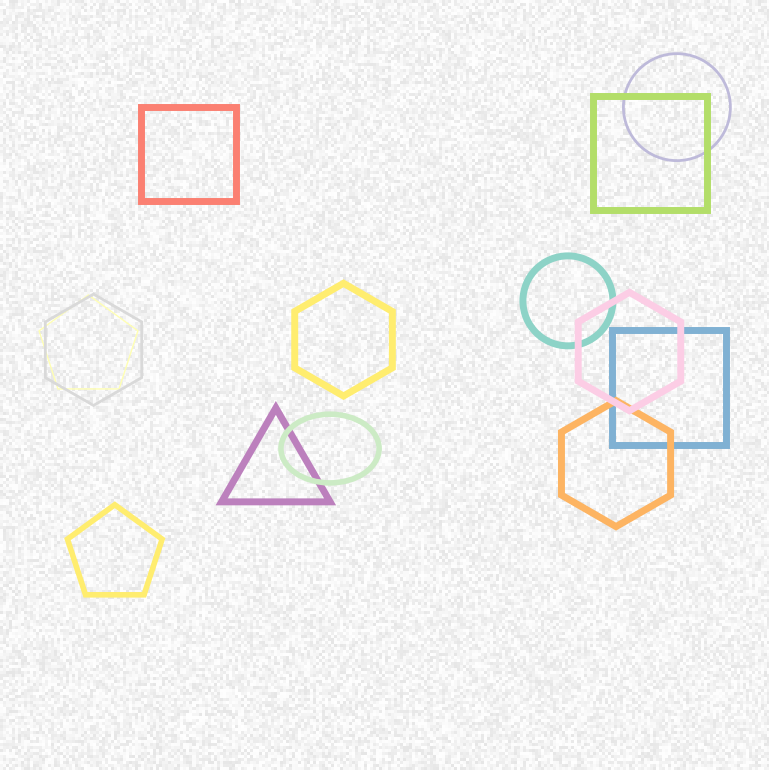[{"shape": "circle", "thickness": 2.5, "radius": 0.29, "center": [0.738, 0.609]}, {"shape": "pentagon", "thickness": 0.5, "radius": 0.34, "center": [0.115, 0.549]}, {"shape": "circle", "thickness": 1, "radius": 0.35, "center": [0.879, 0.861]}, {"shape": "square", "thickness": 2.5, "radius": 0.31, "center": [0.245, 0.8]}, {"shape": "square", "thickness": 2.5, "radius": 0.37, "center": [0.869, 0.497]}, {"shape": "hexagon", "thickness": 2.5, "radius": 0.41, "center": [0.8, 0.398]}, {"shape": "square", "thickness": 2.5, "radius": 0.37, "center": [0.844, 0.801]}, {"shape": "hexagon", "thickness": 2.5, "radius": 0.38, "center": [0.818, 0.543]}, {"shape": "hexagon", "thickness": 1, "radius": 0.36, "center": [0.121, 0.546]}, {"shape": "triangle", "thickness": 2.5, "radius": 0.41, "center": [0.358, 0.389]}, {"shape": "oval", "thickness": 2, "radius": 0.32, "center": [0.429, 0.417]}, {"shape": "hexagon", "thickness": 2.5, "radius": 0.37, "center": [0.446, 0.559]}, {"shape": "pentagon", "thickness": 2, "radius": 0.32, "center": [0.149, 0.28]}]